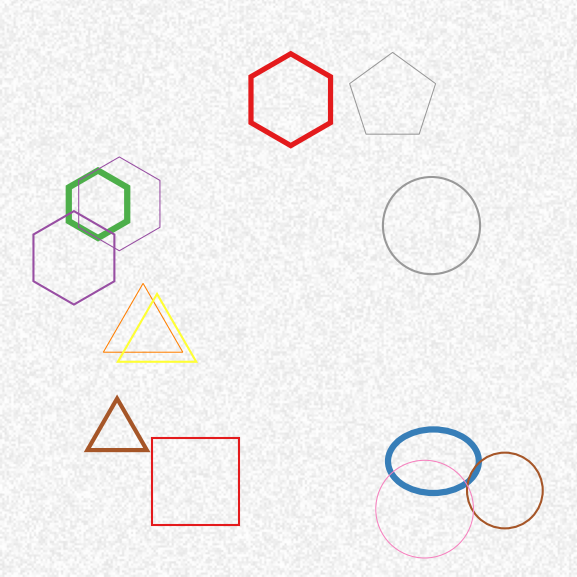[{"shape": "square", "thickness": 1, "radius": 0.38, "center": [0.339, 0.165]}, {"shape": "hexagon", "thickness": 2.5, "radius": 0.4, "center": [0.503, 0.827]}, {"shape": "oval", "thickness": 3, "radius": 0.39, "center": [0.751, 0.201]}, {"shape": "hexagon", "thickness": 3, "radius": 0.29, "center": [0.17, 0.645]}, {"shape": "hexagon", "thickness": 1, "radius": 0.4, "center": [0.128, 0.553]}, {"shape": "hexagon", "thickness": 0.5, "radius": 0.41, "center": [0.207, 0.646]}, {"shape": "triangle", "thickness": 0.5, "radius": 0.4, "center": [0.248, 0.429]}, {"shape": "triangle", "thickness": 1, "radius": 0.39, "center": [0.272, 0.412]}, {"shape": "circle", "thickness": 1, "radius": 0.33, "center": [0.874, 0.15]}, {"shape": "triangle", "thickness": 2, "radius": 0.3, "center": [0.203, 0.249]}, {"shape": "circle", "thickness": 0.5, "radius": 0.42, "center": [0.735, 0.118]}, {"shape": "circle", "thickness": 1, "radius": 0.42, "center": [0.747, 0.609]}, {"shape": "pentagon", "thickness": 0.5, "radius": 0.39, "center": [0.68, 0.83]}]